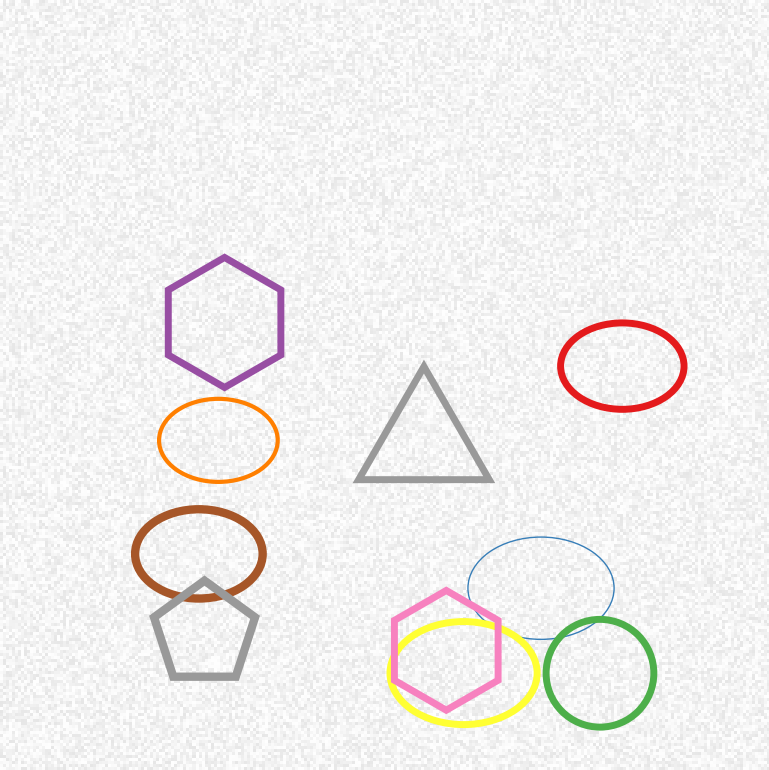[{"shape": "oval", "thickness": 2.5, "radius": 0.4, "center": [0.808, 0.525]}, {"shape": "oval", "thickness": 0.5, "radius": 0.47, "center": [0.703, 0.236]}, {"shape": "circle", "thickness": 2.5, "radius": 0.35, "center": [0.779, 0.126]}, {"shape": "hexagon", "thickness": 2.5, "radius": 0.42, "center": [0.292, 0.581]}, {"shape": "oval", "thickness": 1.5, "radius": 0.39, "center": [0.284, 0.428]}, {"shape": "oval", "thickness": 2.5, "radius": 0.48, "center": [0.602, 0.126]}, {"shape": "oval", "thickness": 3, "radius": 0.41, "center": [0.258, 0.281]}, {"shape": "hexagon", "thickness": 2.5, "radius": 0.39, "center": [0.58, 0.155]}, {"shape": "pentagon", "thickness": 3, "radius": 0.34, "center": [0.266, 0.177]}, {"shape": "triangle", "thickness": 2.5, "radius": 0.49, "center": [0.551, 0.426]}]